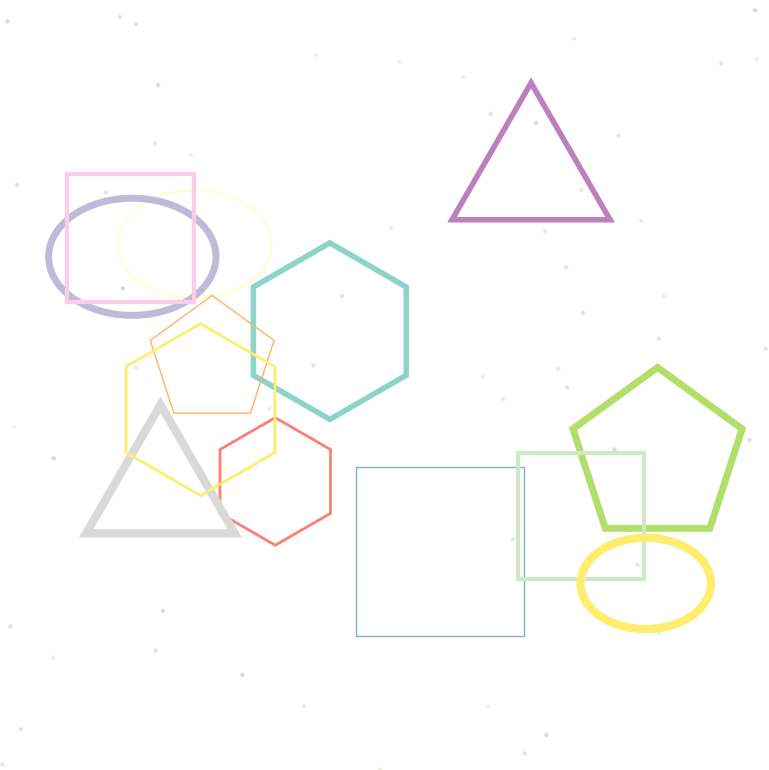[{"shape": "hexagon", "thickness": 2, "radius": 0.57, "center": [0.428, 0.57]}, {"shape": "oval", "thickness": 0.5, "radius": 0.5, "center": [0.253, 0.683]}, {"shape": "oval", "thickness": 2.5, "radius": 0.54, "center": [0.172, 0.667]}, {"shape": "hexagon", "thickness": 1, "radius": 0.41, "center": [0.357, 0.375]}, {"shape": "square", "thickness": 0.5, "radius": 0.55, "center": [0.571, 0.284]}, {"shape": "pentagon", "thickness": 0.5, "radius": 0.42, "center": [0.276, 0.532]}, {"shape": "pentagon", "thickness": 2.5, "radius": 0.58, "center": [0.854, 0.407]}, {"shape": "square", "thickness": 1.5, "radius": 0.41, "center": [0.169, 0.691]}, {"shape": "triangle", "thickness": 3, "radius": 0.56, "center": [0.208, 0.363]}, {"shape": "triangle", "thickness": 2, "radius": 0.59, "center": [0.69, 0.774]}, {"shape": "square", "thickness": 1.5, "radius": 0.41, "center": [0.755, 0.33]}, {"shape": "hexagon", "thickness": 1, "radius": 0.56, "center": [0.26, 0.468]}, {"shape": "oval", "thickness": 3, "radius": 0.42, "center": [0.839, 0.242]}]